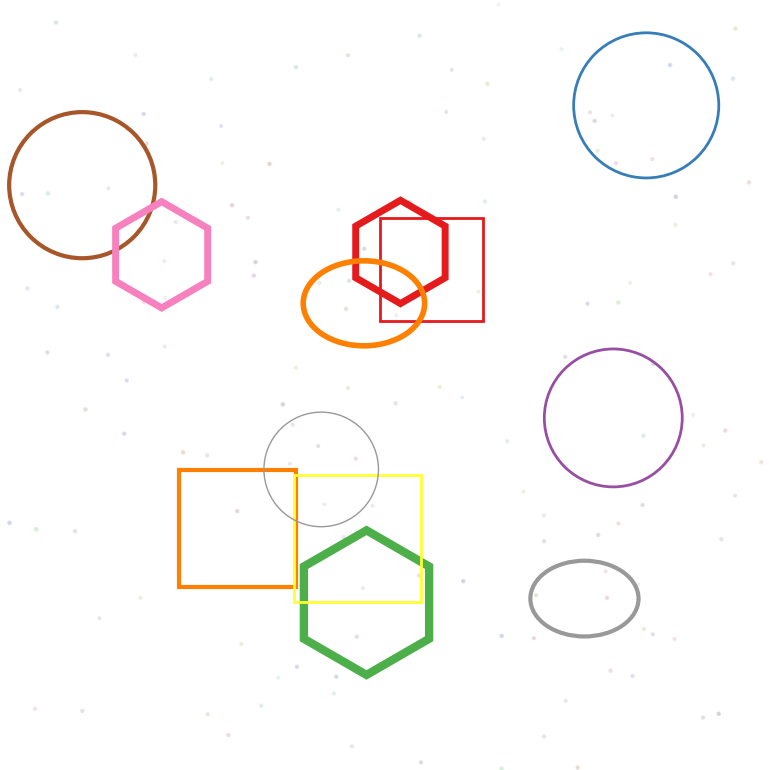[{"shape": "hexagon", "thickness": 2.5, "radius": 0.34, "center": [0.52, 0.673]}, {"shape": "square", "thickness": 1, "radius": 0.34, "center": [0.56, 0.65]}, {"shape": "circle", "thickness": 1, "radius": 0.47, "center": [0.839, 0.863]}, {"shape": "hexagon", "thickness": 3, "radius": 0.47, "center": [0.476, 0.217]}, {"shape": "circle", "thickness": 1, "radius": 0.45, "center": [0.796, 0.457]}, {"shape": "square", "thickness": 1.5, "radius": 0.38, "center": [0.308, 0.313]}, {"shape": "oval", "thickness": 2, "radius": 0.39, "center": [0.473, 0.606]}, {"shape": "square", "thickness": 1, "radius": 0.41, "center": [0.464, 0.3]}, {"shape": "circle", "thickness": 1.5, "radius": 0.47, "center": [0.107, 0.76]}, {"shape": "hexagon", "thickness": 2.5, "radius": 0.35, "center": [0.21, 0.669]}, {"shape": "oval", "thickness": 1.5, "radius": 0.35, "center": [0.759, 0.223]}, {"shape": "circle", "thickness": 0.5, "radius": 0.37, "center": [0.417, 0.39]}]